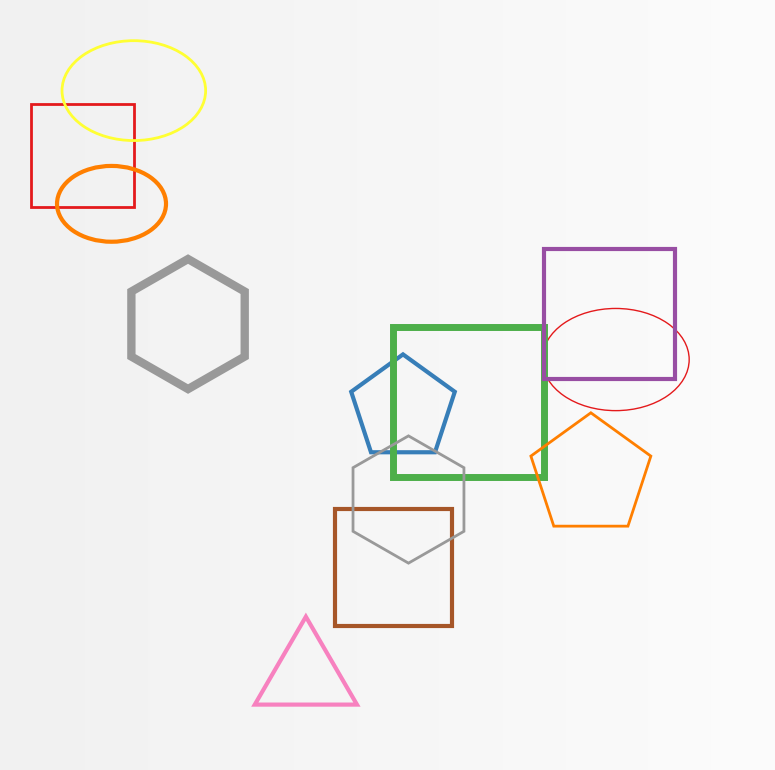[{"shape": "oval", "thickness": 0.5, "radius": 0.47, "center": [0.794, 0.533]}, {"shape": "square", "thickness": 1, "radius": 0.33, "center": [0.106, 0.798]}, {"shape": "pentagon", "thickness": 1.5, "radius": 0.35, "center": [0.52, 0.469]}, {"shape": "square", "thickness": 2.5, "radius": 0.49, "center": [0.604, 0.478]}, {"shape": "square", "thickness": 1.5, "radius": 0.42, "center": [0.786, 0.592]}, {"shape": "pentagon", "thickness": 1, "radius": 0.41, "center": [0.762, 0.383]}, {"shape": "oval", "thickness": 1.5, "radius": 0.35, "center": [0.144, 0.735]}, {"shape": "oval", "thickness": 1, "radius": 0.46, "center": [0.173, 0.882]}, {"shape": "square", "thickness": 1.5, "radius": 0.38, "center": [0.508, 0.263]}, {"shape": "triangle", "thickness": 1.5, "radius": 0.38, "center": [0.395, 0.123]}, {"shape": "hexagon", "thickness": 1, "radius": 0.41, "center": [0.527, 0.351]}, {"shape": "hexagon", "thickness": 3, "radius": 0.42, "center": [0.243, 0.579]}]